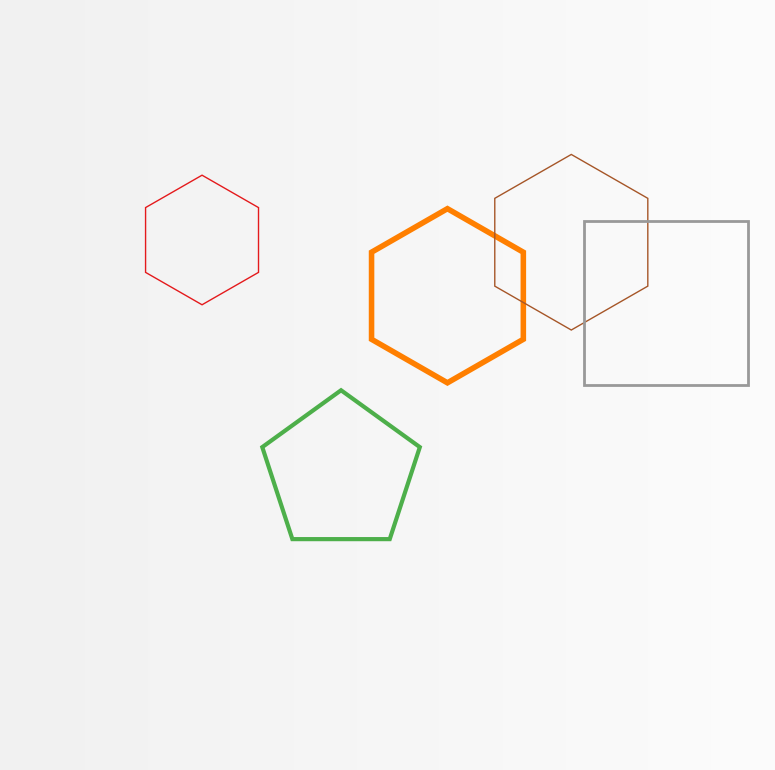[{"shape": "hexagon", "thickness": 0.5, "radius": 0.42, "center": [0.261, 0.688]}, {"shape": "pentagon", "thickness": 1.5, "radius": 0.53, "center": [0.44, 0.386]}, {"shape": "hexagon", "thickness": 2, "radius": 0.57, "center": [0.577, 0.616]}, {"shape": "hexagon", "thickness": 0.5, "radius": 0.57, "center": [0.737, 0.685]}, {"shape": "square", "thickness": 1, "radius": 0.53, "center": [0.859, 0.606]}]